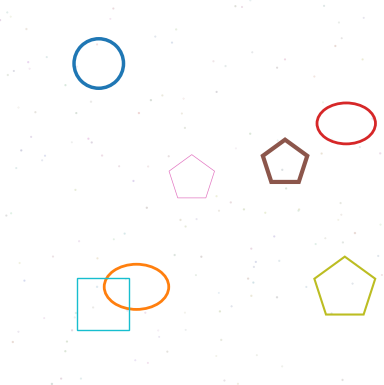[{"shape": "circle", "thickness": 2.5, "radius": 0.32, "center": [0.257, 0.835]}, {"shape": "oval", "thickness": 2, "radius": 0.42, "center": [0.354, 0.255]}, {"shape": "oval", "thickness": 2, "radius": 0.38, "center": [0.899, 0.679]}, {"shape": "pentagon", "thickness": 3, "radius": 0.3, "center": [0.74, 0.577]}, {"shape": "pentagon", "thickness": 0.5, "radius": 0.31, "center": [0.498, 0.536]}, {"shape": "pentagon", "thickness": 1.5, "radius": 0.42, "center": [0.896, 0.25]}, {"shape": "square", "thickness": 1, "radius": 0.34, "center": [0.267, 0.21]}]